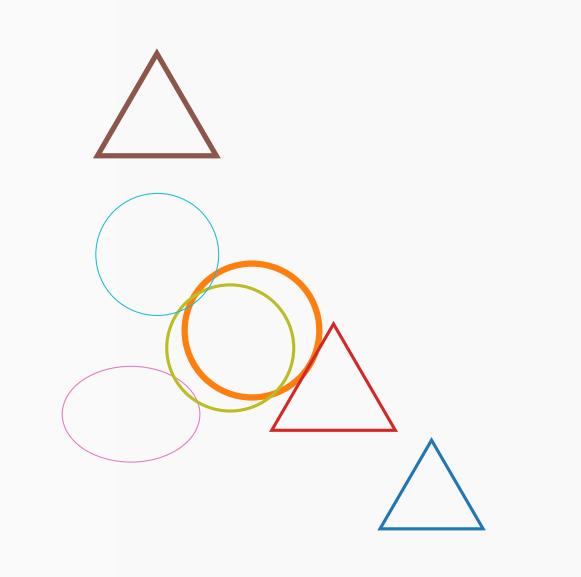[{"shape": "triangle", "thickness": 1.5, "radius": 0.51, "center": [0.742, 0.135]}, {"shape": "circle", "thickness": 3, "radius": 0.58, "center": [0.434, 0.427]}, {"shape": "triangle", "thickness": 1.5, "radius": 0.61, "center": [0.574, 0.315]}, {"shape": "triangle", "thickness": 2.5, "radius": 0.59, "center": [0.27, 0.788]}, {"shape": "oval", "thickness": 0.5, "radius": 0.59, "center": [0.225, 0.282]}, {"shape": "circle", "thickness": 1.5, "radius": 0.55, "center": [0.396, 0.397]}, {"shape": "circle", "thickness": 0.5, "radius": 0.53, "center": [0.271, 0.559]}]